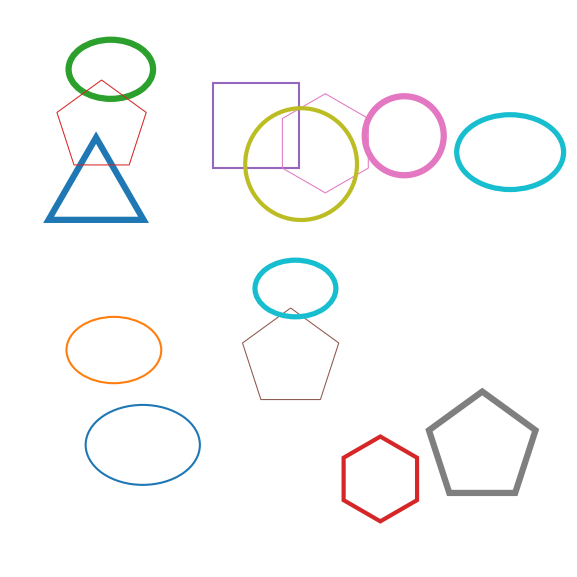[{"shape": "oval", "thickness": 1, "radius": 0.49, "center": [0.247, 0.229]}, {"shape": "triangle", "thickness": 3, "radius": 0.47, "center": [0.166, 0.666]}, {"shape": "oval", "thickness": 1, "radius": 0.41, "center": [0.197, 0.393]}, {"shape": "oval", "thickness": 3, "radius": 0.37, "center": [0.192, 0.879]}, {"shape": "pentagon", "thickness": 0.5, "radius": 0.41, "center": [0.176, 0.779]}, {"shape": "hexagon", "thickness": 2, "radius": 0.37, "center": [0.659, 0.17]}, {"shape": "square", "thickness": 1, "radius": 0.37, "center": [0.443, 0.782]}, {"shape": "pentagon", "thickness": 0.5, "radius": 0.44, "center": [0.503, 0.378]}, {"shape": "circle", "thickness": 3, "radius": 0.34, "center": [0.7, 0.764]}, {"shape": "hexagon", "thickness": 0.5, "radius": 0.43, "center": [0.563, 0.751]}, {"shape": "pentagon", "thickness": 3, "radius": 0.49, "center": [0.835, 0.224]}, {"shape": "circle", "thickness": 2, "radius": 0.48, "center": [0.521, 0.715]}, {"shape": "oval", "thickness": 2.5, "radius": 0.46, "center": [0.883, 0.736]}, {"shape": "oval", "thickness": 2.5, "radius": 0.35, "center": [0.512, 0.5]}]